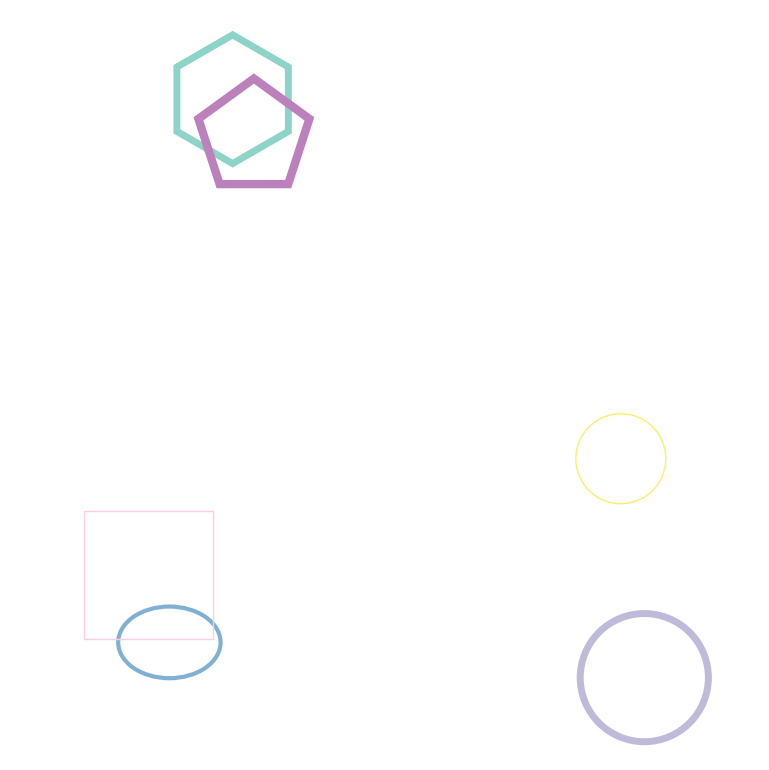[{"shape": "hexagon", "thickness": 2.5, "radius": 0.42, "center": [0.302, 0.871]}, {"shape": "circle", "thickness": 2.5, "radius": 0.42, "center": [0.837, 0.12]}, {"shape": "oval", "thickness": 1.5, "radius": 0.33, "center": [0.22, 0.166]}, {"shape": "square", "thickness": 0.5, "radius": 0.42, "center": [0.193, 0.254]}, {"shape": "pentagon", "thickness": 3, "radius": 0.38, "center": [0.33, 0.822]}, {"shape": "circle", "thickness": 0.5, "radius": 0.29, "center": [0.806, 0.404]}]